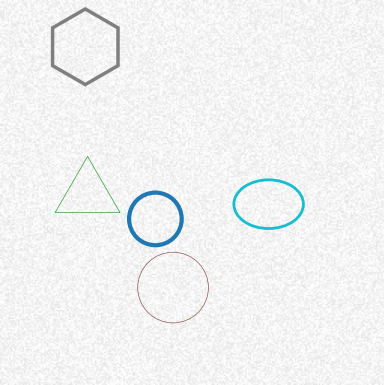[{"shape": "circle", "thickness": 3, "radius": 0.34, "center": [0.404, 0.431]}, {"shape": "triangle", "thickness": 0.5, "radius": 0.49, "center": [0.227, 0.496]}, {"shape": "circle", "thickness": 0.5, "radius": 0.46, "center": [0.45, 0.253]}, {"shape": "hexagon", "thickness": 2.5, "radius": 0.49, "center": [0.222, 0.879]}, {"shape": "oval", "thickness": 2, "radius": 0.45, "center": [0.698, 0.47]}]